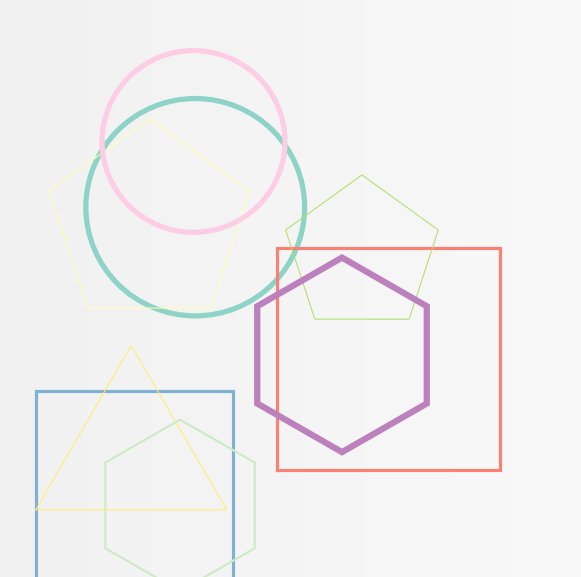[{"shape": "circle", "thickness": 2.5, "radius": 0.94, "center": [0.336, 0.64]}, {"shape": "pentagon", "thickness": 0.5, "radius": 0.91, "center": [0.257, 0.612]}, {"shape": "square", "thickness": 1.5, "radius": 0.96, "center": [0.669, 0.377]}, {"shape": "square", "thickness": 1.5, "radius": 0.85, "center": [0.231, 0.152]}, {"shape": "pentagon", "thickness": 0.5, "radius": 0.69, "center": [0.623, 0.558]}, {"shape": "circle", "thickness": 2.5, "radius": 0.79, "center": [0.333, 0.754]}, {"shape": "hexagon", "thickness": 3, "radius": 0.84, "center": [0.588, 0.385]}, {"shape": "hexagon", "thickness": 1, "radius": 0.74, "center": [0.31, 0.124]}, {"shape": "triangle", "thickness": 0.5, "radius": 0.95, "center": [0.226, 0.211]}]